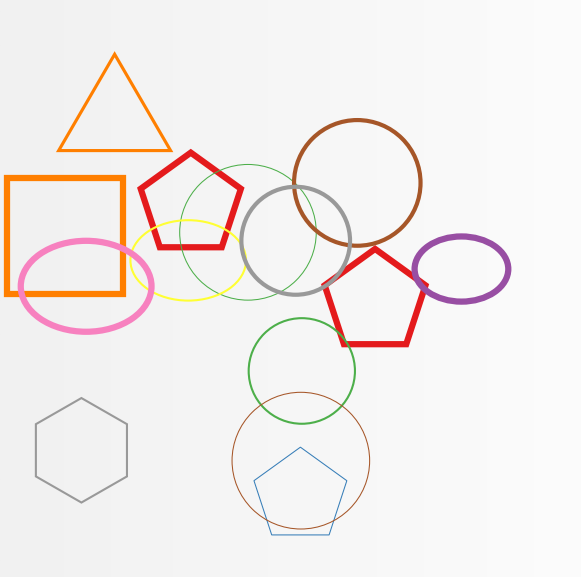[{"shape": "pentagon", "thickness": 3, "radius": 0.45, "center": [0.328, 0.644]}, {"shape": "pentagon", "thickness": 3, "radius": 0.46, "center": [0.645, 0.477]}, {"shape": "pentagon", "thickness": 0.5, "radius": 0.42, "center": [0.517, 0.141]}, {"shape": "circle", "thickness": 1, "radius": 0.46, "center": [0.519, 0.357]}, {"shape": "circle", "thickness": 0.5, "radius": 0.59, "center": [0.427, 0.597]}, {"shape": "oval", "thickness": 3, "radius": 0.4, "center": [0.794, 0.533]}, {"shape": "triangle", "thickness": 1.5, "radius": 0.56, "center": [0.197, 0.794]}, {"shape": "square", "thickness": 3, "radius": 0.5, "center": [0.112, 0.59]}, {"shape": "oval", "thickness": 1, "radius": 0.5, "center": [0.324, 0.548]}, {"shape": "circle", "thickness": 0.5, "radius": 0.59, "center": [0.518, 0.201]}, {"shape": "circle", "thickness": 2, "radius": 0.54, "center": [0.615, 0.682]}, {"shape": "oval", "thickness": 3, "radius": 0.56, "center": [0.148, 0.503]}, {"shape": "hexagon", "thickness": 1, "radius": 0.45, "center": [0.14, 0.219]}, {"shape": "circle", "thickness": 2, "radius": 0.47, "center": [0.509, 0.582]}]